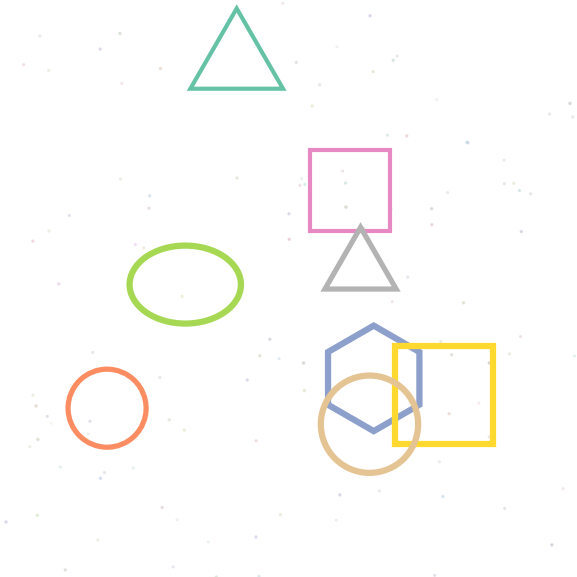[{"shape": "triangle", "thickness": 2, "radius": 0.46, "center": [0.41, 0.892]}, {"shape": "circle", "thickness": 2.5, "radius": 0.34, "center": [0.185, 0.292]}, {"shape": "hexagon", "thickness": 3, "radius": 0.46, "center": [0.647, 0.344]}, {"shape": "square", "thickness": 2, "radius": 0.35, "center": [0.606, 0.67]}, {"shape": "oval", "thickness": 3, "radius": 0.48, "center": [0.321, 0.506]}, {"shape": "square", "thickness": 3, "radius": 0.42, "center": [0.769, 0.316]}, {"shape": "circle", "thickness": 3, "radius": 0.42, "center": [0.64, 0.265]}, {"shape": "triangle", "thickness": 2.5, "radius": 0.36, "center": [0.624, 0.534]}]